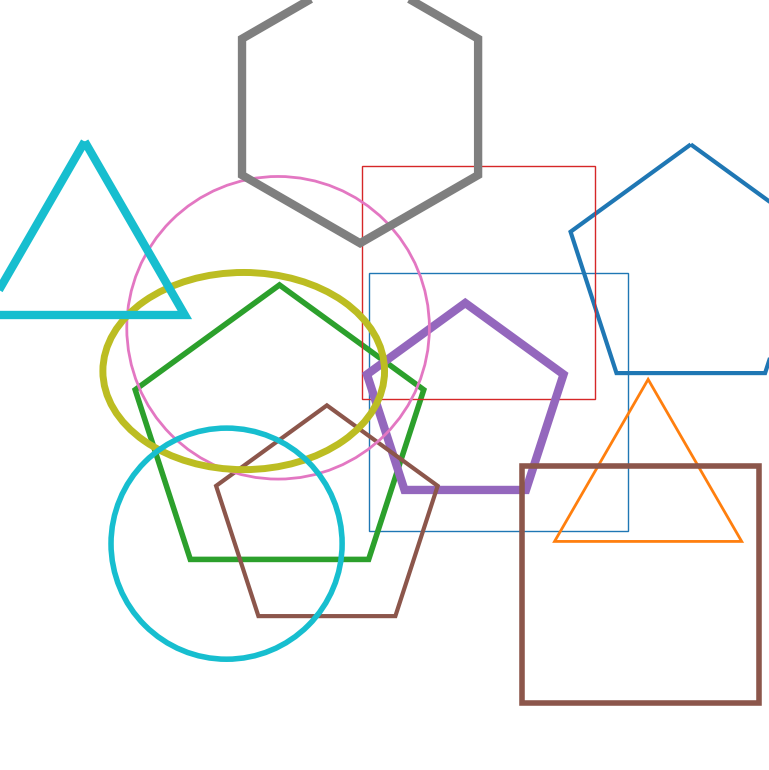[{"shape": "square", "thickness": 0.5, "radius": 0.84, "center": [0.647, 0.478]}, {"shape": "pentagon", "thickness": 1.5, "radius": 0.82, "center": [0.897, 0.648]}, {"shape": "triangle", "thickness": 1, "radius": 0.7, "center": [0.842, 0.367]}, {"shape": "pentagon", "thickness": 2, "radius": 0.99, "center": [0.363, 0.433]}, {"shape": "square", "thickness": 0.5, "radius": 0.76, "center": [0.621, 0.633]}, {"shape": "pentagon", "thickness": 3, "radius": 0.67, "center": [0.604, 0.472]}, {"shape": "square", "thickness": 2, "radius": 0.77, "center": [0.832, 0.24]}, {"shape": "pentagon", "thickness": 1.5, "radius": 0.76, "center": [0.425, 0.322]}, {"shape": "circle", "thickness": 1, "radius": 0.98, "center": [0.361, 0.574]}, {"shape": "hexagon", "thickness": 3, "radius": 0.89, "center": [0.468, 0.861]}, {"shape": "oval", "thickness": 2.5, "radius": 0.91, "center": [0.317, 0.518]}, {"shape": "triangle", "thickness": 3, "radius": 0.75, "center": [0.11, 0.666]}, {"shape": "circle", "thickness": 2, "radius": 0.75, "center": [0.294, 0.294]}]